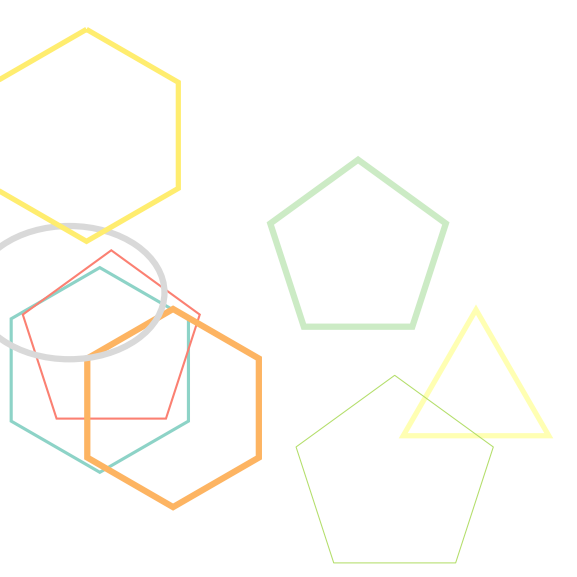[{"shape": "hexagon", "thickness": 1.5, "radius": 0.89, "center": [0.173, 0.359]}, {"shape": "triangle", "thickness": 2.5, "radius": 0.73, "center": [0.824, 0.317]}, {"shape": "pentagon", "thickness": 1, "radius": 0.81, "center": [0.193, 0.405]}, {"shape": "hexagon", "thickness": 3, "radius": 0.86, "center": [0.3, 0.293]}, {"shape": "pentagon", "thickness": 0.5, "radius": 0.9, "center": [0.683, 0.17]}, {"shape": "oval", "thickness": 3, "radius": 0.82, "center": [0.12, 0.492]}, {"shape": "pentagon", "thickness": 3, "radius": 0.8, "center": [0.62, 0.563]}, {"shape": "hexagon", "thickness": 2.5, "radius": 0.92, "center": [0.15, 0.765]}]